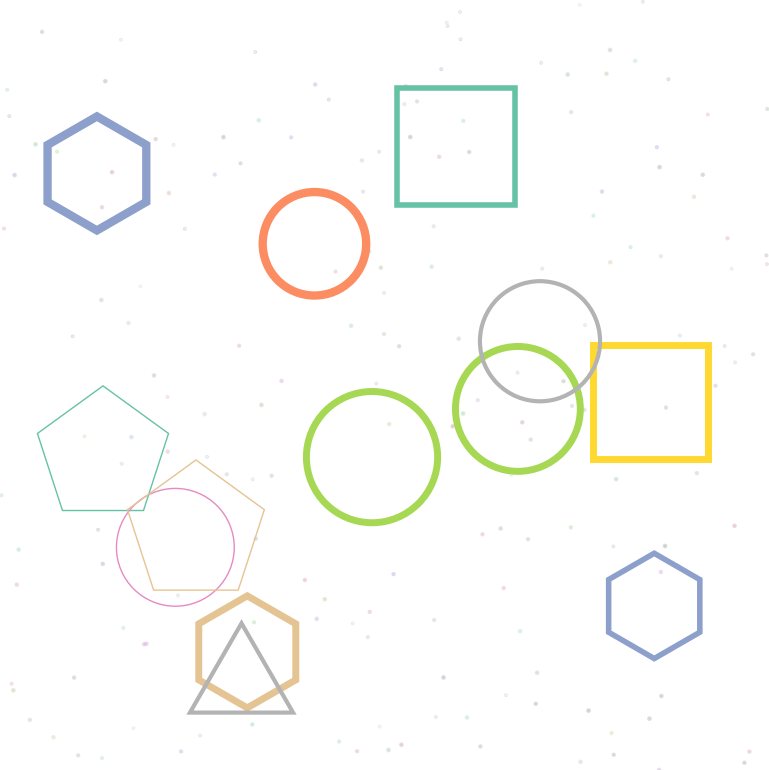[{"shape": "pentagon", "thickness": 0.5, "radius": 0.45, "center": [0.134, 0.409]}, {"shape": "square", "thickness": 2, "radius": 0.38, "center": [0.592, 0.81]}, {"shape": "circle", "thickness": 3, "radius": 0.34, "center": [0.408, 0.683]}, {"shape": "hexagon", "thickness": 3, "radius": 0.37, "center": [0.126, 0.775]}, {"shape": "hexagon", "thickness": 2, "radius": 0.34, "center": [0.85, 0.213]}, {"shape": "circle", "thickness": 0.5, "radius": 0.38, "center": [0.228, 0.289]}, {"shape": "circle", "thickness": 2.5, "radius": 0.43, "center": [0.483, 0.406]}, {"shape": "circle", "thickness": 2.5, "radius": 0.41, "center": [0.673, 0.469]}, {"shape": "square", "thickness": 2.5, "radius": 0.37, "center": [0.845, 0.478]}, {"shape": "pentagon", "thickness": 0.5, "radius": 0.47, "center": [0.254, 0.309]}, {"shape": "hexagon", "thickness": 2.5, "radius": 0.36, "center": [0.321, 0.153]}, {"shape": "triangle", "thickness": 1.5, "radius": 0.39, "center": [0.314, 0.113]}, {"shape": "circle", "thickness": 1.5, "radius": 0.39, "center": [0.701, 0.557]}]